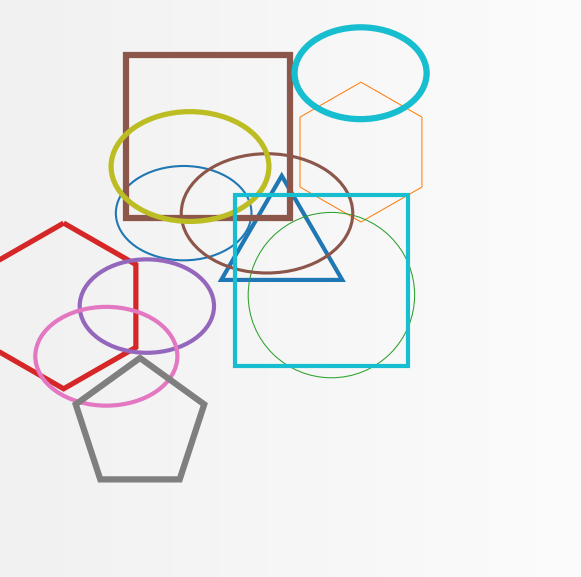[{"shape": "oval", "thickness": 1, "radius": 0.58, "center": [0.316, 0.63]}, {"shape": "triangle", "thickness": 2, "radius": 0.6, "center": [0.485, 0.575]}, {"shape": "hexagon", "thickness": 0.5, "radius": 0.61, "center": [0.621, 0.736]}, {"shape": "circle", "thickness": 0.5, "radius": 0.72, "center": [0.57, 0.488]}, {"shape": "hexagon", "thickness": 2.5, "radius": 0.72, "center": [0.11, 0.469]}, {"shape": "oval", "thickness": 2, "radius": 0.58, "center": [0.253, 0.469]}, {"shape": "square", "thickness": 3, "radius": 0.71, "center": [0.358, 0.762]}, {"shape": "oval", "thickness": 1.5, "radius": 0.74, "center": [0.459, 0.63]}, {"shape": "oval", "thickness": 2, "radius": 0.61, "center": [0.183, 0.382]}, {"shape": "pentagon", "thickness": 3, "radius": 0.58, "center": [0.241, 0.263]}, {"shape": "oval", "thickness": 2.5, "radius": 0.68, "center": [0.327, 0.711]}, {"shape": "square", "thickness": 2, "radius": 0.74, "center": [0.553, 0.513]}, {"shape": "oval", "thickness": 3, "radius": 0.57, "center": [0.62, 0.872]}]